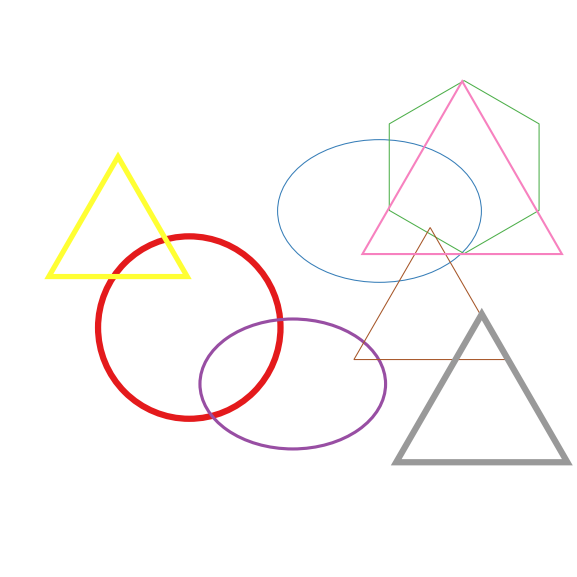[{"shape": "circle", "thickness": 3, "radius": 0.79, "center": [0.328, 0.432]}, {"shape": "oval", "thickness": 0.5, "radius": 0.88, "center": [0.657, 0.634]}, {"shape": "hexagon", "thickness": 0.5, "radius": 0.75, "center": [0.804, 0.71]}, {"shape": "oval", "thickness": 1.5, "radius": 0.8, "center": [0.507, 0.334]}, {"shape": "triangle", "thickness": 2.5, "radius": 0.69, "center": [0.204, 0.589]}, {"shape": "triangle", "thickness": 0.5, "radius": 0.76, "center": [0.745, 0.453]}, {"shape": "triangle", "thickness": 1, "radius": 1.0, "center": [0.8, 0.659]}, {"shape": "triangle", "thickness": 3, "radius": 0.86, "center": [0.834, 0.284]}]